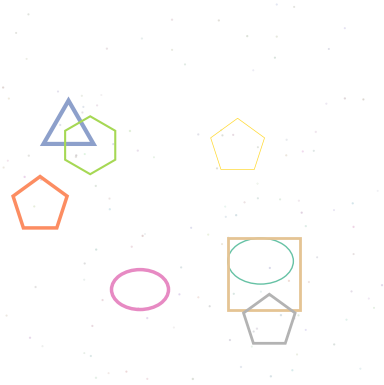[{"shape": "oval", "thickness": 1, "radius": 0.43, "center": [0.677, 0.322]}, {"shape": "pentagon", "thickness": 2.5, "radius": 0.37, "center": [0.104, 0.468]}, {"shape": "triangle", "thickness": 3, "radius": 0.38, "center": [0.178, 0.664]}, {"shape": "oval", "thickness": 2.5, "radius": 0.37, "center": [0.364, 0.248]}, {"shape": "hexagon", "thickness": 1.5, "radius": 0.38, "center": [0.234, 0.623]}, {"shape": "pentagon", "thickness": 0.5, "radius": 0.37, "center": [0.617, 0.619]}, {"shape": "square", "thickness": 2, "radius": 0.47, "center": [0.685, 0.289]}, {"shape": "pentagon", "thickness": 2, "radius": 0.35, "center": [0.7, 0.165]}]